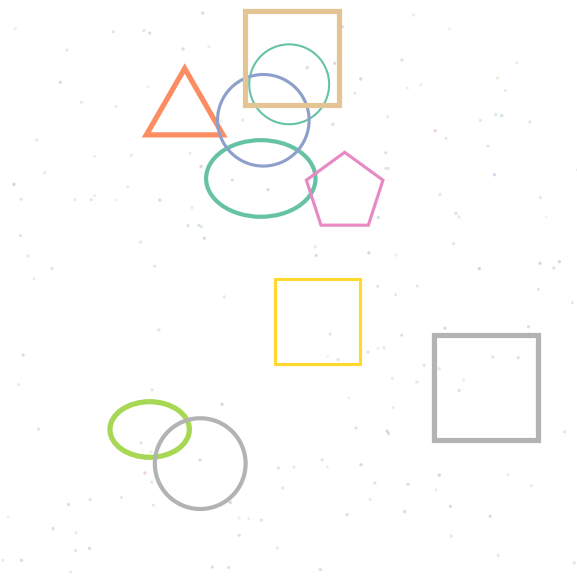[{"shape": "circle", "thickness": 1, "radius": 0.35, "center": [0.501, 0.853]}, {"shape": "oval", "thickness": 2, "radius": 0.47, "center": [0.452, 0.69]}, {"shape": "triangle", "thickness": 2.5, "radius": 0.38, "center": [0.32, 0.804]}, {"shape": "circle", "thickness": 1.5, "radius": 0.4, "center": [0.456, 0.791]}, {"shape": "pentagon", "thickness": 1.5, "radius": 0.35, "center": [0.597, 0.666]}, {"shape": "oval", "thickness": 2.5, "radius": 0.34, "center": [0.259, 0.255]}, {"shape": "square", "thickness": 1.5, "radius": 0.37, "center": [0.55, 0.443]}, {"shape": "square", "thickness": 2.5, "radius": 0.4, "center": [0.505, 0.899]}, {"shape": "circle", "thickness": 2, "radius": 0.39, "center": [0.347, 0.196]}, {"shape": "square", "thickness": 2.5, "radius": 0.45, "center": [0.842, 0.328]}]